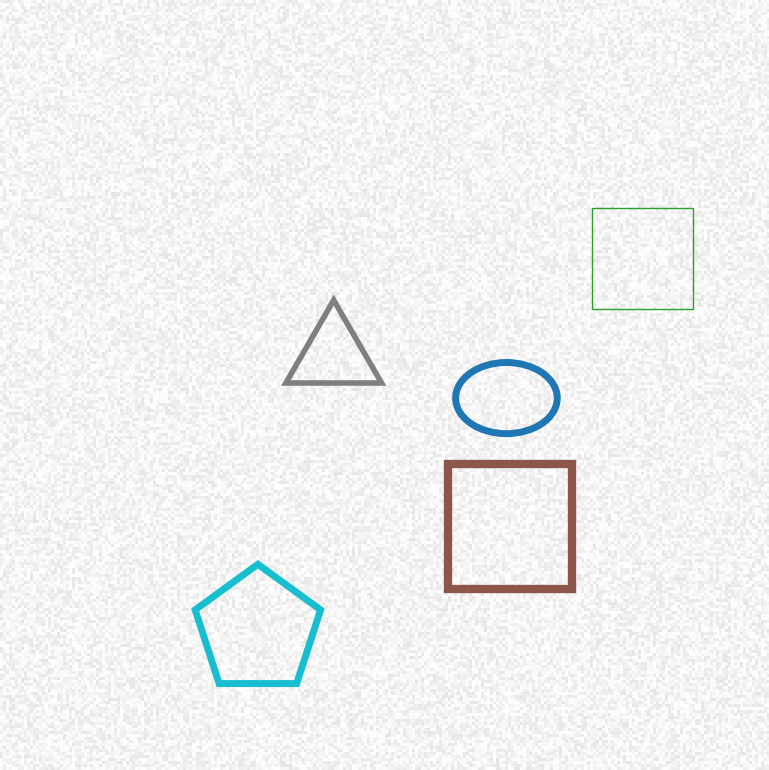[{"shape": "oval", "thickness": 2.5, "radius": 0.33, "center": [0.658, 0.483]}, {"shape": "square", "thickness": 0.5, "radius": 0.33, "center": [0.835, 0.664]}, {"shape": "square", "thickness": 3, "radius": 0.41, "center": [0.662, 0.316]}, {"shape": "triangle", "thickness": 2, "radius": 0.36, "center": [0.433, 0.538]}, {"shape": "pentagon", "thickness": 2.5, "radius": 0.43, "center": [0.335, 0.182]}]